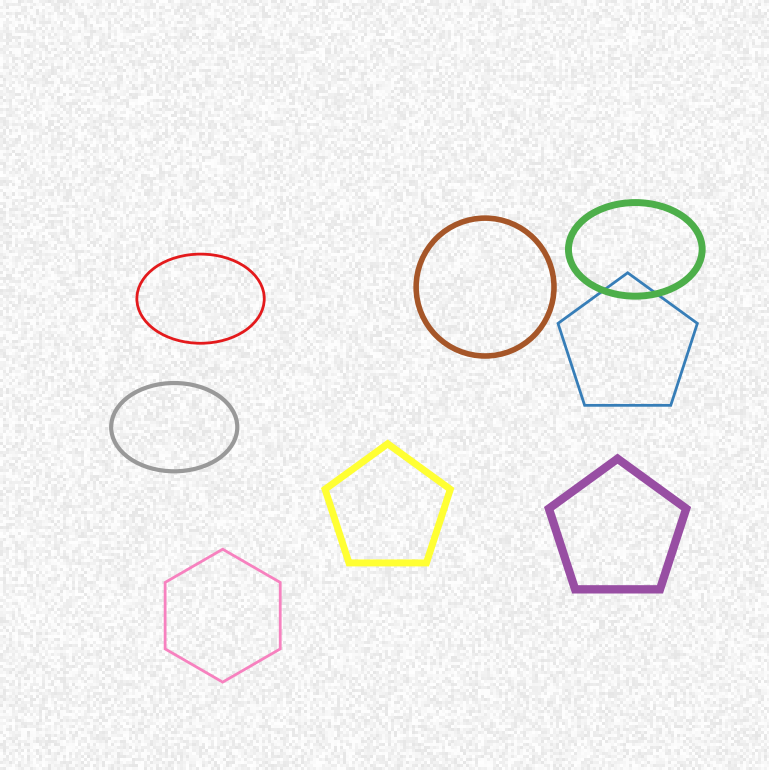[{"shape": "oval", "thickness": 1, "radius": 0.41, "center": [0.26, 0.612]}, {"shape": "pentagon", "thickness": 1, "radius": 0.48, "center": [0.815, 0.551]}, {"shape": "oval", "thickness": 2.5, "radius": 0.43, "center": [0.825, 0.676]}, {"shape": "pentagon", "thickness": 3, "radius": 0.47, "center": [0.802, 0.31]}, {"shape": "pentagon", "thickness": 2.5, "radius": 0.43, "center": [0.503, 0.338]}, {"shape": "circle", "thickness": 2, "radius": 0.45, "center": [0.63, 0.627]}, {"shape": "hexagon", "thickness": 1, "radius": 0.43, "center": [0.289, 0.2]}, {"shape": "oval", "thickness": 1.5, "radius": 0.41, "center": [0.226, 0.445]}]